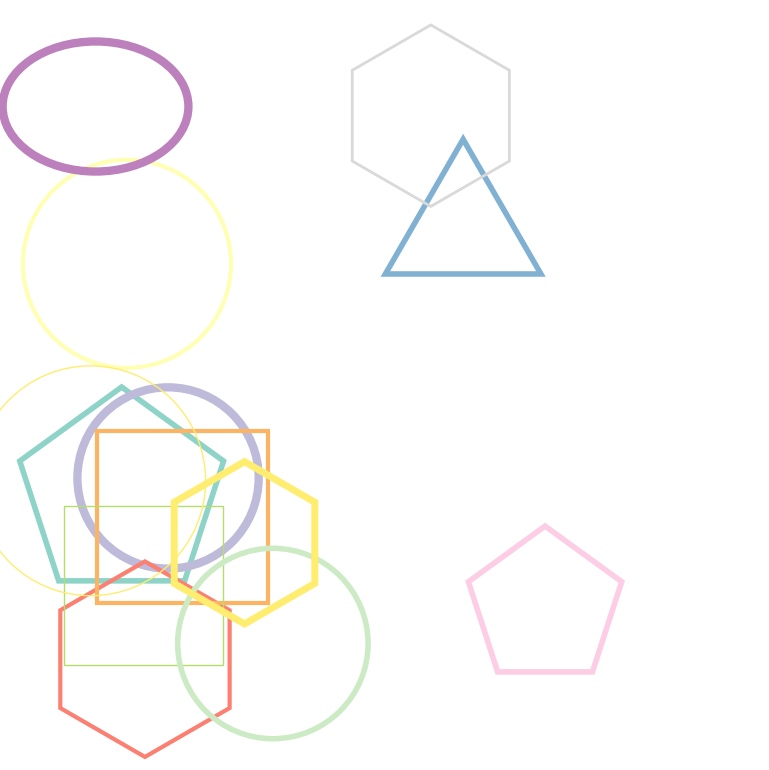[{"shape": "pentagon", "thickness": 2, "radius": 0.7, "center": [0.158, 0.358]}, {"shape": "circle", "thickness": 1.5, "radius": 0.68, "center": [0.165, 0.657]}, {"shape": "circle", "thickness": 3, "radius": 0.59, "center": [0.218, 0.379]}, {"shape": "hexagon", "thickness": 1.5, "radius": 0.63, "center": [0.188, 0.144]}, {"shape": "triangle", "thickness": 2, "radius": 0.58, "center": [0.601, 0.702]}, {"shape": "square", "thickness": 1.5, "radius": 0.56, "center": [0.237, 0.328]}, {"shape": "square", "thickness": 0.5, "radius": 0.52, "center": [0.187, 0.24]}, {"shape": "pentagon", "thickness": 2, "radius": 0.52, "center": [0.708, 0.212]}, {"shape": "hexagon", "thickness": 1, "radius": 0.59, "center": [0.56, 0.85]}, {"shape": "oval", "thickness": 3, "radius": 0.6, "center": [0.124, 0.862]}, {"shape": "circle", "thickness": 2, "radius": 0.62, "center": [0.354, 0.164]}, {"shape": "hexagon", "thickness": 2.5, "radius": 0.53, "center": [0.318, 0.295]}, {"shape": "circle", "thickness": 0.5, "radius": 0.75, "center": [0.118, 0.376]}]